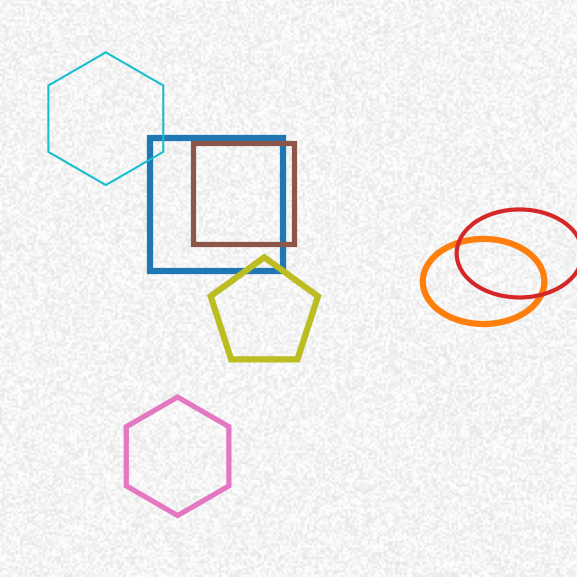[{"shape": "square", "thickness": 3, "radius": 0.58, "center": [0.375, 0.645]}, {"shape": "oval", "thickness": 3, "radius": 0.53, "center": [0.837, 0.512]}, {"shape": "oval", "thickness": 2, "radius": 0.54, "center": [0.9, 0.56]}, {"shape": "square", "thickness": 2.5, "radius": 0.44, "center": [0.422, 0.664]}, {"shape": "hexagon", "thickness": 2.5, "radius": 0.51, "center": [0.308, 0.209]}, {"shape": "pentagon", "thickness": 3, "radius": 0.49, "center": [0.458, 0.456]}, {"shape": "hexagon", "thickness": 1, "radius": 0.57, "center": [0.183, 0.794]}]